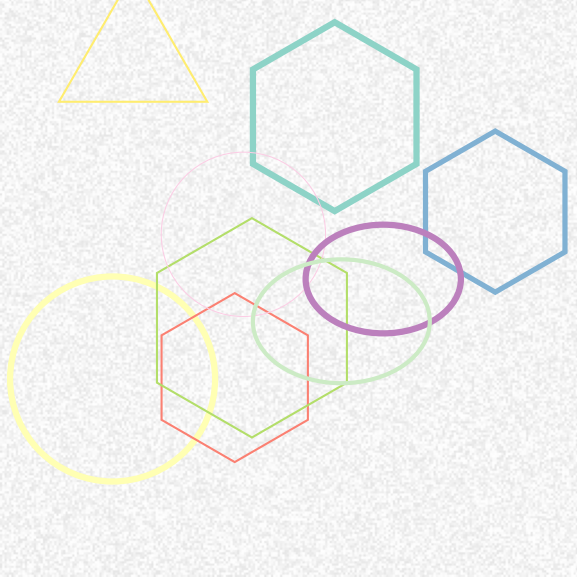[{"shape": "hexagon", "thickness": 3, "radius": 0.82, "center": [0.58, 0.797]}, {"shape": "circle", "thickness": 3, "radius": 0.89, "center": [0.195, 0.343]}, {"shape": "hexagon", "thickness": 1, "radius": 0.73, "center": [0.406, 0.345]}, {"shape": "hexagon", "thickness": 2.5, "radius": 0.7, "center": [0.858, 0.633]}, {"shape": "hexagon", "thickness": 1, "radius": 0.95, "center": [0.436, 0.431]}, {"shape": "circle", "thickness": 0.5, "radius": 0.71, "center": [0.421, 0.593]}, {"shape": "oval", "thickness": 3, "radius": 0.67, "center": [0.664, 0.516]}, {"shape": "oval", "thickness": 2, "radius": 0.77, "center": [0.591, 0.443]}, {"shape": "triangle", "thickness": 1, "radius": 0.74, "center": [0.231, 0.897]}]